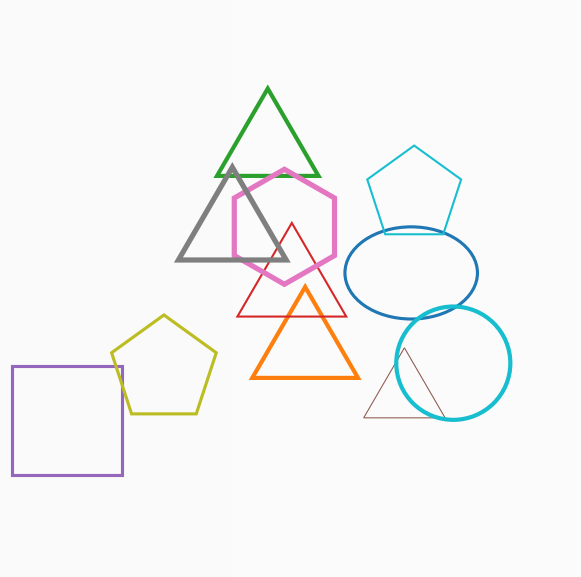[{"shape": "oval", "thickness": 1.5, "radius": 0.57, "center": [0.707, 0.527]}, {"shape": "triangle", "thickness": 2, "radius": 0.53, "center": [0.525, 0.397]}, {"shape": "triangle", "thickness": 2, "radius": 0.5, "center": [0.461, 0.745]}, {"shape": "triangle", "thickness": 1, "radius": 0.54, "center": [0.502, 0.505]}, {"shape": "square", "thickness": 1.5, "radius": 0.47, "center": [0.115, 0.271]}, {"shape": "triangle", "thickness": 0.5, "radius": 0.4, "center": [0.696, 0.316]}, {"shape": "hexagon", "thickness": 2.5, "radius": 0.5, "center": [0.489, 0.606]}, {"shape": "triangle", "thickness": 2.5, "radius": 0.54, "center": [0.4, 0.602]}, {"shape": "pentagon", "thickness": 1.5, "radius": 0.47, "center": [0.282, 0.359]}, {"shape": "pentagon", "thickness": 1, "radius": 0.42, "center": [0.713, 0.662]}, {"shape": "circle", "thickness": 2, "radius": 0.49, "center": [0.78, 0.37]}]